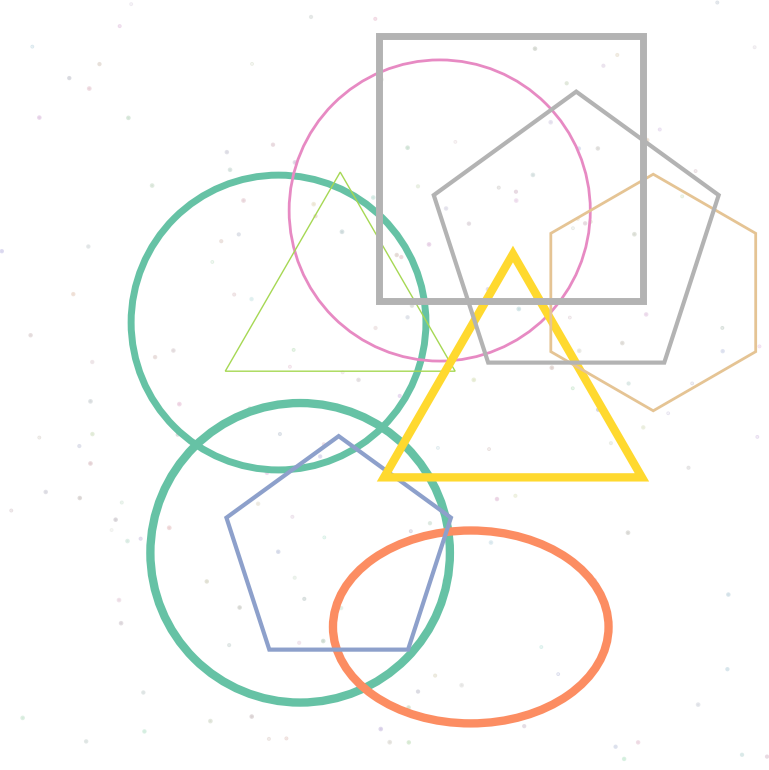[{"shape": "circle", "thickness": 2.5, "radius": 0.96, "center": [0.362, 0.581]}, {"shape": "circle", "thickness": 3, "radius": 0.97, "center": [0.39, 0.282]}, {"shape": "oval", "thickness": 3, "radius": 0.89, "center": [0.611, 0.186]}, {"shape": "pentagon", "thickness": 1.5, "radius": 0.77, "center": [0.44, 0.28]}, {"shape": "circle", "thickness": 1, "radius": 0.98, "center": [0.571, 0.727]}, {"shape": "triangle", "thickness": 0.5, "radius": 0.86, "center": [0.442, 0.604]}, {"shape": "triangle", "thickness": 3, "radius": 0.97, "center": [0.666, 0.477]}, {"shape": "hexagon", "thickness": 1, "radius": 0.77, "center": [0.848, 0.62]}, {"shape": "pentagon", "thickness": 1.5, "radius": 0.97, "center": [0.748, 0.686]}, {"shape": "square", "thickness": 2.5, "radius": 0.86, "center": [0.664, 0.781]}]